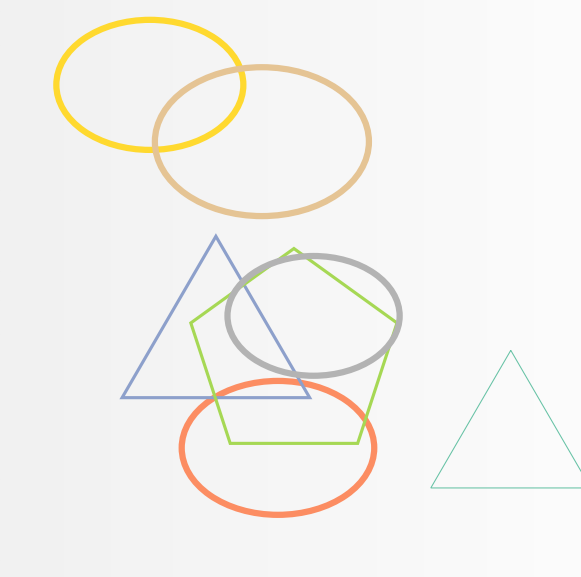[{"shape": "triangle", "thickness": 0.5, "radius": 0.79, "center": [0.879, 0.234]}, {"shape": "oval", "thickness": 3, "radius": 0.83, "center": [0.478, 0.224]}, {"shape": "triangle", "thickness": 1.5, "radius": 0.93, "center": [0.371, 0.404]}, {"shape": "pentagon", "thickness": 1.5, "radius": 0.93, "center": [0.506, 0.382]}, {"shape": "oval", "thickness": 3, "radius": 0.8, "center": [0.258, 0.852]}, {"shape": "oval", "thickness": 3, "radius": 0.92, "center": [0.451, 0.754]}, {"shape": "oval", "thickness": 3, "radius": 0.74, "center": [0.539, 0.452]}]